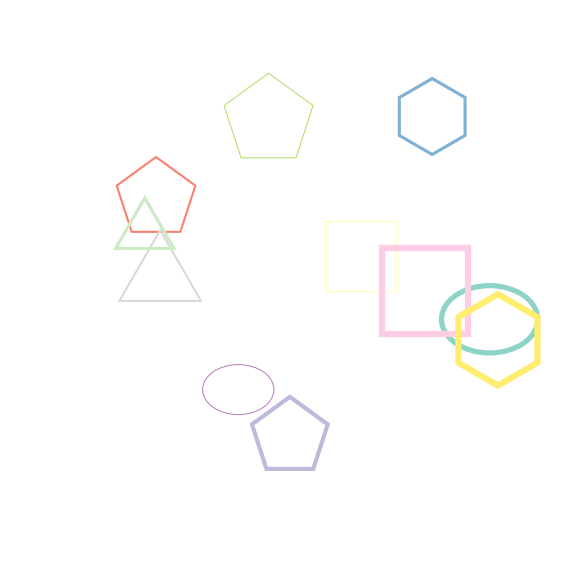[{"shape": "oval", "thickness": 2.5, "radius": 0.42, "center": [0.848, 0.446]}, {"shape": "square", "thickness": 0.5, "radius": 0.3, "center": [0.625, 0.556]}, {"shape": "pentagon", "thickness": 2, "radius": 0.34, "center": [0.502, 0.243]}, {"shape": "pentagon", "thickness": 1, "radius": 0.36, "center": [0.27, 0.656]}, {"shape": "hexagon", "thickness": 1.5, "radius": 0.33, "center": [0.748, 0.797]}, {"shape": "pentagon", "thickness": 0.5, "radius": 0.4, "center": [0.465, 0.791]}, {"shape": "square", "thickness": 3, "radius": 0.37, "center": [0.736, 0.495]}, {"shape": "triangle", "thickness": 1, "radius": 0.41, "center": [0.277, 0.519]}, {"shape": "oval", "thickness": 0.5, "radius": 0.31, "center": [0.413, 0.325]}, {"shape": "triangle", "thickness": 1.5, "radius": 0.29, "center": [0.251, 0.598]}, {"shape": "hexagon", "thickness": 3, "radius": 0.4, "center": [0.862, 0.411]}]